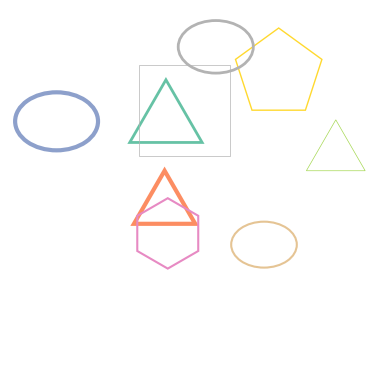[{"shape": "triangle", "thickness": 2, "radius": 0.54, "center": [0.431, 0.684]}, {"shape": "triangle", "thickness": 3, "radius": 0.46, "center": [0.427, 0.465]}, {"shape": "oval", "thickness": 3, "radius": 0.54, "center": [0.147, 0.685]}, {"shape": "hexagon", "thickness": 1.5, "radius": 0.46, "center": [0.436, 0.394]}, {"shape": "triangle", "thickness": 0.5, "radius": 0.44, "center": [0.872, 0.601]}, {"shape": "pentagon", "thickness": 1, "radius": 0.59, "center": [0.724, 0.809]}, {"shape": "oval", "thickness": 1.5, "radius": 0.43, "center": [0.686, 0.365]}, {"shape": "oval", "thickness": 2, "radius": 0.49, "center": [0.56, 0.878]}, {"shape": "square", "thickness": 0.5, "radius": 0.6, "center": [0.479, 0.713]}]